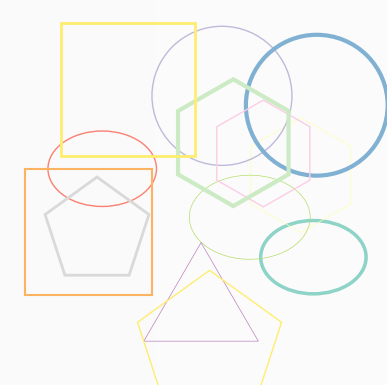[{"shape": "oval", "thickness": 2.5, "radius": 0.68, "center": [0.809, 0.332]}, {"shape": "hexagon", "thickness": 0.5, "radius": 0.75, "center": [0.777, 0.545]}, {"shape": "circle", "thickness": 1, "radius": 0.9, "center": [0.573, 0.751]}, {"shape": "oval", "thickness": 1, "radius": 0.7, "center": [0.264, 0.562]}, {"shape": "circle", "thickness": 3, "radius": 0.91, "center": [0.817, 0.727]}, {"shape": "square", "thickness": 1.5, "radius": 0.82, "center": [0.228, 0.397]}, {"shape": "oval", "thickness": 0.5, "radius": 0.78, "center": [0.645, 0.436]}, {"shape": "hexagon", "thickness": 1, "radius": 0.69, "center": [0.68, 0.601]}, {"shape": "pentagon", "thickness": 2, "radius": 0.7, "center": [0.25, 0.399]}, {"shape": "triangle", "thickness": 0.5, "radius": 0.85, "center": [0.519, 0.199]}, {"shape": "hexagon", "thickness": 3, "radius": 0.82, "center": [0.602, 0.629]}, {"shape": "pentagon", "thickness": 1, "radius": 0.98, "center": [0.541, 0.102]}, {"shape": "square", "thickness": 2, "radius": 0.87, "center": [0.33, 0.768]}]